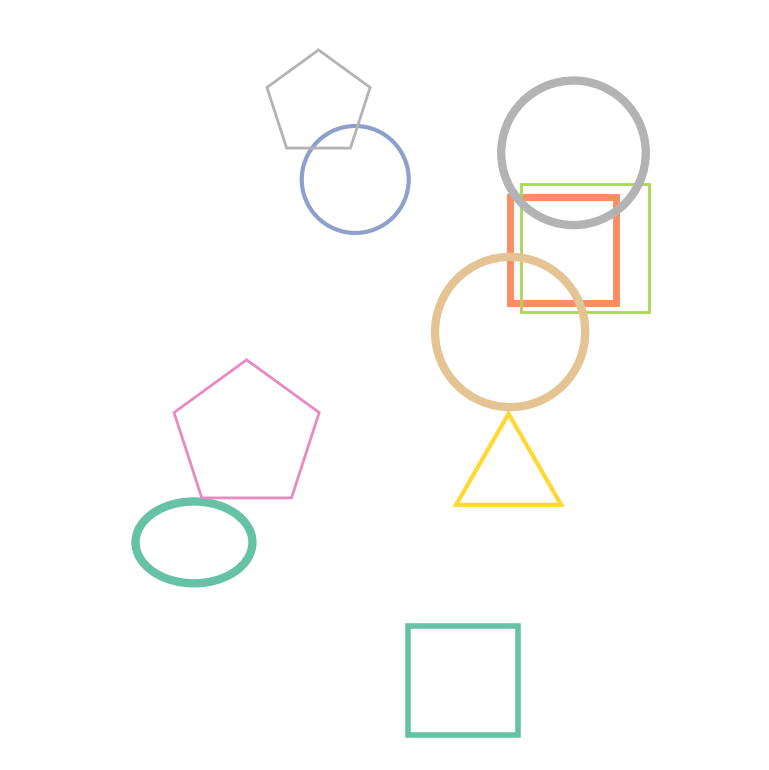[{"shape": "oval", "thickness": 3, "radius": 0.38, "center": [0.252, 0.296]}, {"shape": "square", "thickness": 2, "radius": 0.36, "center": [0.601, 0.116]}, {"shape": "square", "thickness": 2.5, "radius": 0.34, "center": [0.731, 0.676]}, {"shape": "circle", "thickness": 1.5, "radius": 0.35, "center": [0.461, 0.767]}, {"shape": "pentagon", "thickness": 1, "radius": 0.5, "center": [0.32, 0.434]}, {"shape": "square", "thickness": 1, "radius": 0.41, "center": [0.759, 0.678]}, {"shape": "triangle", "thickness": 1.5, "radius": 0.39, "center": [0.661, 0.384]}, {"shape": "circle", "thickness": 3, "radius": 0.49, "center": [0.663, 0.569]}, {"shape": "circle", "thickness": 3, "radius": 0.47, "center": [0.745, 0.802]}, {"shape": "pentagon", "thickness": 1, "radius": 0.35, "center": [0.414, 0.865]}]